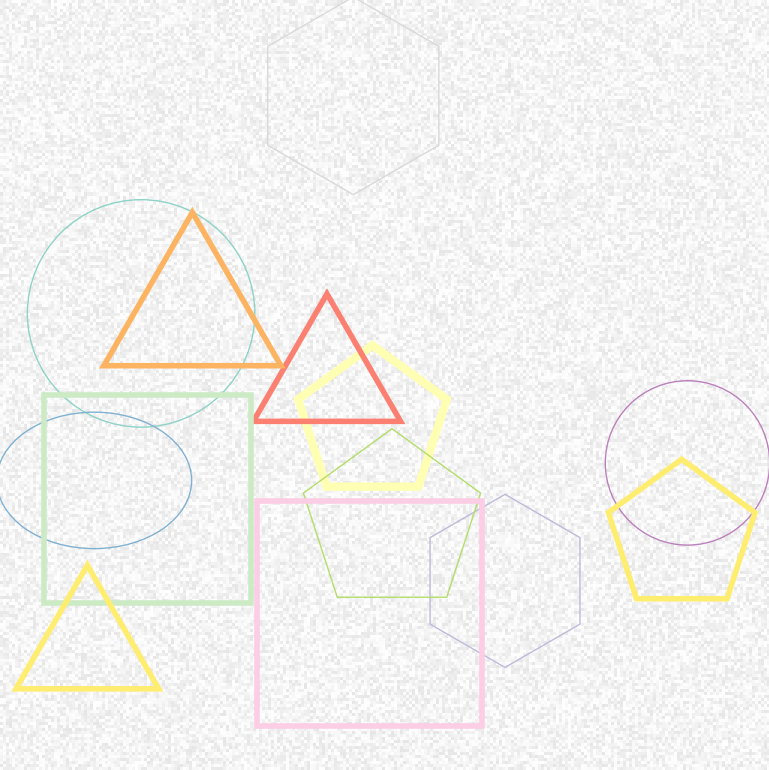[{"shape": "circle", "thickness": 0.5, "radius": 0.74, "center": [0.183, 0.593]}, {"shape": "pentagon", "thickness": 3, "radius": 0.51, "center": [0.484, 0.45]}, {"shape": "hexagon", "thickness": 0.5, "radius": 0.56, "center": [0.656, 0.246]}, {"shape": "triangle", "thickness": 2, "radius": 0.55, "center": [0.425, 0.508]}, {"shape": "oval", "thickness": 0.5, "radius": 0.63, "center": [0.122, 0.376]}, {"shape": "triangle", "thickness": 2, "radius": 0.66, "center": [0.25, 0.591]}, {"shape": "pentagon", "thickness": 0.5, "radius": 0.6, "center": [0.509, 0.322]}, {"shape": "square", "thickness": 2, "radius": 0.73, "center": [0.48, 0.203]}, {"shape": "hexagon", "thickness": 0.5, "radius": 0.64, "center": [0.459, 0.876]}, {"shape": "circle", "thickness": 0.5, "radius": 0.53, "center": [0.893, 0.399]}, {"shape": "square", "thickness": 2, "radius": 0.67, "center": [0.192, 0.352]}, {"shape": "pentagon", "thickness": 2, "radius": 0.5, "center": [0.885, 0.303]}, {"shape": "triangle", "thickness": 2, "radius": 0.53, "center": [0.113, 0.159]}]